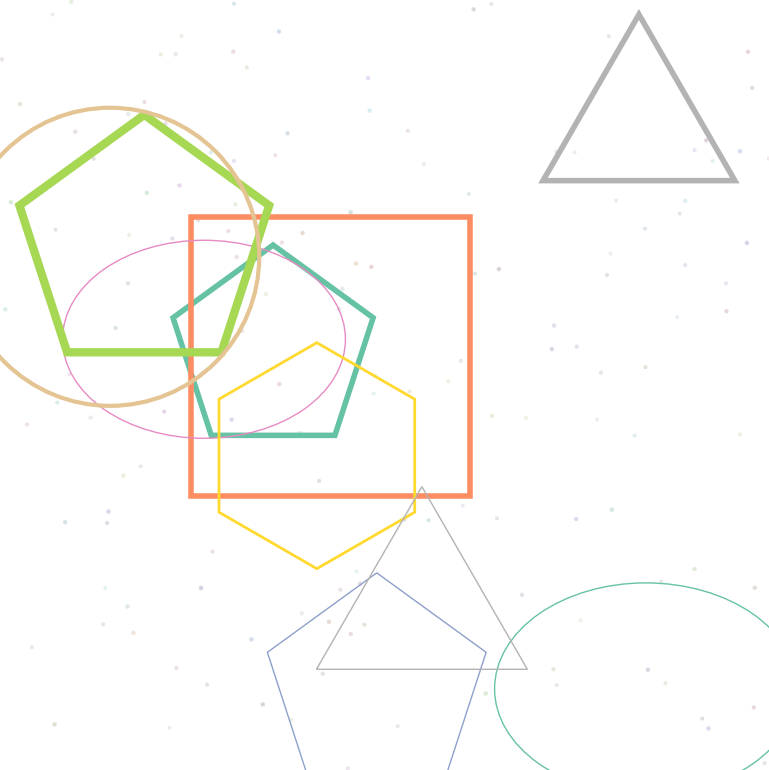[{"shape": "oval", "thickness": 0.5, "radius": 0.98, "center": [0.839, 0.105]}, {"shape": "pentagon", "thickness": 2, "radius": 0.68, "center": [0.355, 0.545]}, {"shape": "square", "thickness": 2, "radius": 0.91, "center": [0.429, 0.537]}, {"shape": "pentagon", "thickness": 0.5, "radius": 0.75, "center": [0.489, 0.107]}, {"shape": "oval", "thickness": 0.5, "radius": 0.92, "center": [0.265, 0.559]}, {"shape": "pentagon", "thickness": 3, "radius": 0.85, "center": [0.187, 0.68]}, {"shape": "hexagon", "thickness": 1, "radius": 0.73, "center": [0.411, 0.408]}, {"shape": "circle", "thickness": 1.5, "radius": 0.97, "center": [0.143, 0.666]}, {"shape": "triangle", "thickness": 2, "radius": 0.72, "center": [0.83, 0.837]}, {"shape": "triangle", "thickness": 0.5, "radius": 0.79, "center": [0.548, 0.21]}]